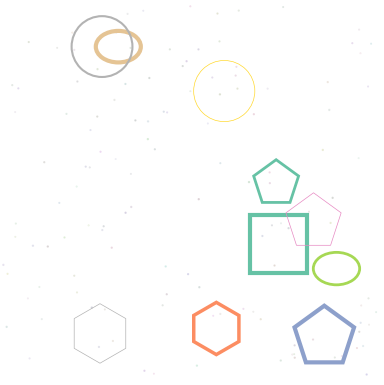[{"shape": "square", "thickness": 3, "radius": 0.37, "center": [0.723, 0.366]}, {"shape": "pentagon", "thickness": 2, "radius": 0.31, "center": [0.717, 0.524]}, {"shape": "hexagon", "thickness": 2.5, "radius": 0.34, "center": [0.562, 0.147]}, {"shape": "pentagon", "thickness": 3, "radius": 0.41, "center": [0.842, 0.125]}, {"shape": "pentagon", "thickness": 0.5, "radius": 0.38, "center": [0.814, 0.424]}, {"shape": "oval", "thickness": 2, "radius": 0.3, "center": [0.874, 0.302]}, {"shape": "circle", "thickness": 0.5, "radius": 0.4, "center": [0.582, 0.763]}, {"shape": "oval", "thickness": 3, "radius": 0.29, "center": [0.307, 0.879]}, {"shape": "hexagon", "thickness": 0.5, "radius": 0.39, "center": [0.26, 0.134]}, {"shape": "circle", "thickness": 1.5, "radius": 0.4, "center": [0.265, 0.879]}]